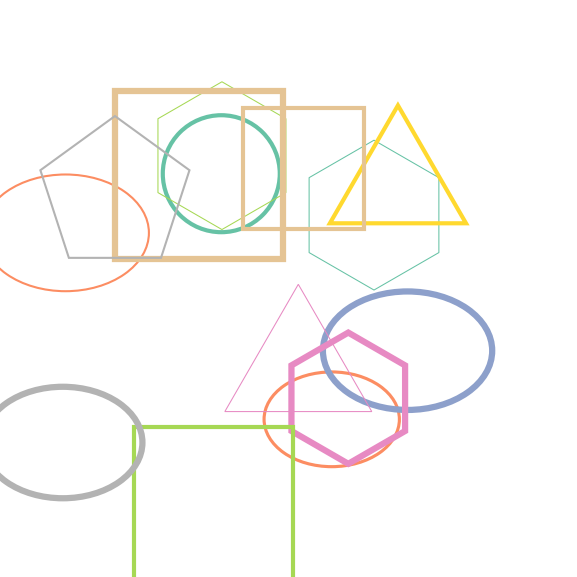[{"shape": "circle", "thickness": 2, "radius": 0.51, "center": [0.383, 0.698]}, {"shape": "hexagon", "thickness": 0.5, "radius": 0.65, "center": [0.648, 0.627]}, {"shape": "oval", "thickness": 1, "radius": 0.72, "center": [0.113, 0.596]}, {"shape": "oval", "thickness": 1.5, "radius": 0.59, "center": [0.574, 0.273]}, {"shape": "oval", "thickness": 3, "radius": 0.73, "center": [0.706, 0.392]}, {"shape": "triangle", "thickness": 0.5, "radius": 0.73, "center": [0.517, 0.36]}, {"shape": "hexagon", "thickness": 3, "radius": 0.57, "center": [0.603, 0.31]}, {"shape": "square", "thickness": 2, "radius": 0.69, "center": [0.37, 0.122]}, {"shape": "hexagon", "thickness": 0.5, "radius": 0.64, "center": [0.384, 0.73]}, {"shape": "triangle", "thickness": 2, "radius": 0.68, "center": [0.689, 0.681]}, {"shape": "square", "thickness": 2, "radius": 0.52, "center": [0.526, 0.707]}, {"shape": "square", "thickness": 3, "radius": 0.73, "center": [0.345, 0.697]}, {"shape": "oval", "thickness": 3, "radius": 0.69, "center": [0.109, 0.233]}, {"shape": "pentagon", "thickness": 1, "radius": 0.68, "center": [0.199, 0.662]}]